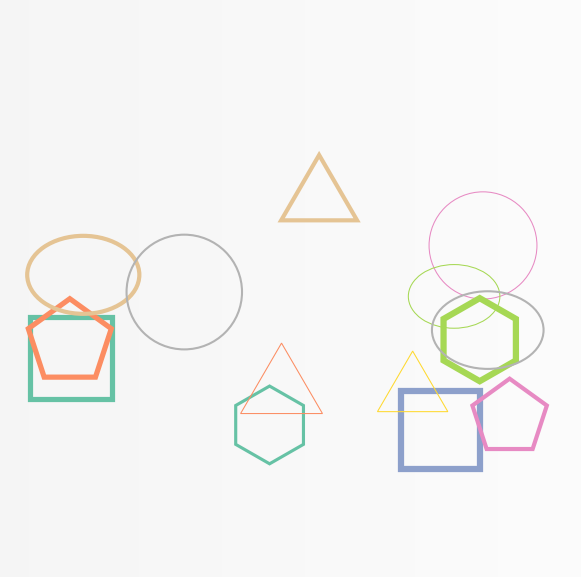[{"shape": "square", "thickness": 2.5, "radius": 0.35, "center": [0.122, 0.379]}, {"shape": "hexagon", "thickness": 1.5, "radius": 0.34, "center": [0.464, 0.263]}, {"shape": "triangle", "thickness": 0.5, "radius": 0.41, "center": [0.484, 0.324]}, {"shape": "pentagon", "thickness": 2.5, "radius": 0.38, "center": [0.12, 0.407]}, {"shape": "square", "thickness": 3, "radius": 0.34, "center": [0.758, 0.254]}, {"shape": "pentagon", "thickness": 2, "radius": 0.34, "center": [0.877, 0.276]}, {"shape": "circle", "thickness": 0.5, "radius": 0.46, "center": [0.831, 0.574]}, {"shape": "oval", "thickness": 0.5, "radius": 0.39, "center": [0.781, 0.486]}, {"shape": "hexagon", "thickness": 3, "radius": 0.36, "center": [0.825, 0.411]}, {"shape": "triangle", "thickness": 0.5, "radius": 0.35, "center": [0.71, 0.321]}, {"shape": "triangle", "thickness": 2, "radius": 0.38, "center": [0.549, 0.655]}, {"shape": "oval", "thickness": 2, "radius": 0.48, "center": [0.143, 0.523]}, {"shape": "oval", "thickness": 1, "radius": 0.48, "center": [0.839, 0.428]}, {"shape": "circle", "thickness": 1, "radius": 0.5, "center": [0.317, 0.493]}]